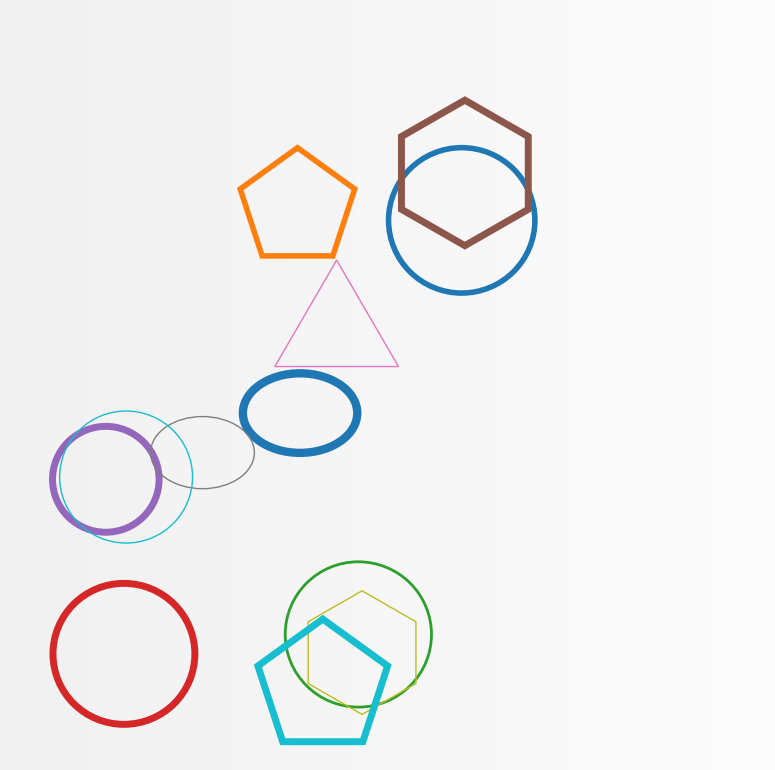[{"shape": "oval", "thickness": 3, "radius": 0.37, "center": [0.387, 0.464]}, {"shape": "circle", "thickness": 2, "radius": 0.47, "center": [0.596, 0.714]}, {"shape": "pentagon", "thickness": 2, "radius": 0.39, "center": [0.384, 0.73]}, {"shape": "circle", "thickness": 1, "radius": 0.47, "center": [0.462, 0.176]}, {"shape": "circle", "thickness": 2.5, "radius": 0.46, "center": [0.16, 0.151]}, {"shape": "circle", "thickness": 2.5, "radius": 0.34, "center": [0.137, 0.378]}, {"shape": "hexagon", "thickness": 2.5, "radius": 0.47, "center": [0.6, 0.775]}, {"shape": "triangle", "thickness": 0.5, "radius": 0.46, "center": [0.434, 0.57]}, {"shape": "oval", "thickness": 0.5, "radius": 0.33, "center": [0.261, 0.412]}, {"shape": "hexagon", "thickness": 0.5, "radius": 0.4, "center": [0.467, 0.152]}, {"shape": "circle", "thickness": 0.5, "radius": 0.43, "center": [0.163, 0.38]}, {"shape": "pentagon", "thickness": 2.5, "radius": 0.44, "center": [0.416, 0.108]}]